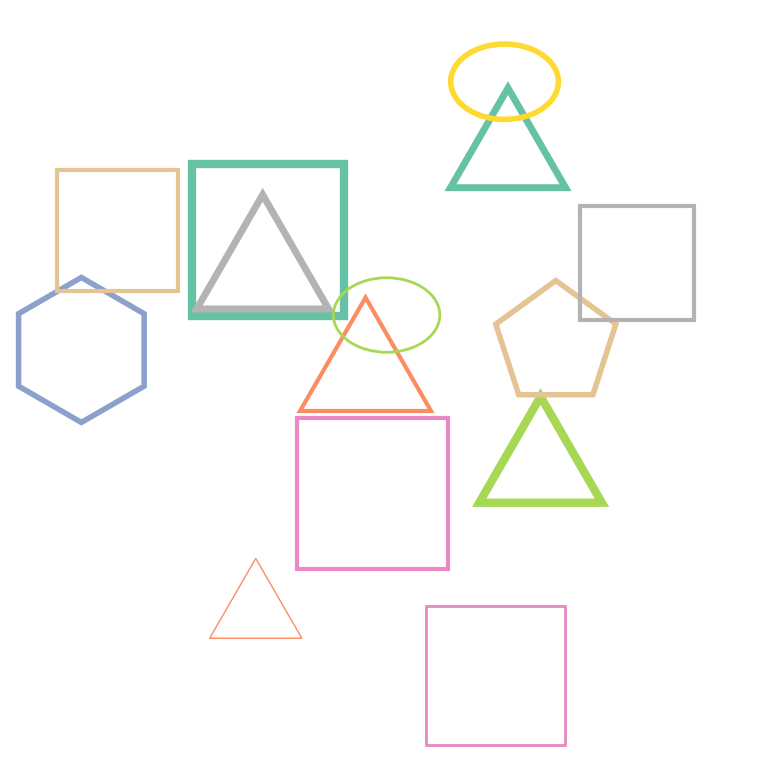[{"shape": "square", "thickness": 3, "radius": 0.49, "center": [0.348, 0.688]}, {"shape": "triangle", "thickness": 2.5, "radius": 0.43, "center": [0.66, 0.799]}, {"shape": "triangle", "thickness": 1.5, "radius": 0.49, "center": [0.475, 0.515]}, {"shape": "triangle", "thickness": 0.5, "radius": 0.35, "center": [0.332, 0.206]}, {"shape": "hexagon", "thickness": 2, "radius": 0.47, "center": [0.106, 0.546]}, {"shape": "square", "thickness": 1, "radius": 0.45, "center": [0.643, 0.123]}, {"shape": "square", "thickness": 1.5, "radius": 0.49, "center": [0.484, 0.359]}, {"shape": "oval", "thickness": 1, "radius": 0.35, "center": [0.502, 0.591]}, {"shape": "triangle", "thickness": 3, "radius": 0.46, "center": [0.702, 0.393]}, {"shape": "oval", "thickness": 2, "radius": 0.35, "center": [0.655, 0.894]}, {"shape": "pentagon", "thickness": 2, "radius": 0.41, "center": [0.722, 0.554]}, {"shape": "square", "thickness": 1.5, "radius": 0.39, "center": [0.152, 0.701]}, {"shape": "triangle", "thickness": 2.5, "radius": 0.49, "center": [0.341, 0.648]}, {"shape": "square", "thickness": 1.5, "radius": 0.37, "center": [0.828, 0.658]}]